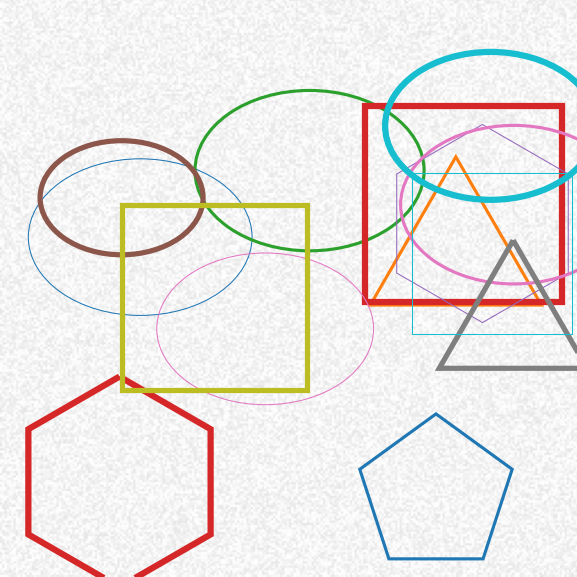[{"shape": "oval", "thickness": 0.5, "radius": 0.97, "center": [0.243, 0.589]}, {"shape": "pentagon", "thickness": 1.5, "radius": 0.69, "center": [0.755, 0.144]}, {"shape": "triangle", "thickness": 1.5, "radius": 0.86, "center": [0.789, 0.556]}, {"shape": "oval", "thickness": 1.5, "radius": 0.99, "center": [0.536, 0.704]}, {"shape": "square", "thickness": 3, "radius": 0.85, "center": [0.803, 0.646]}, {"shape": "hexagon", "thickness": 3, "radius": 0.91, "center": [0.207, 0.165]}, {"shape": "hexagon", "thickness": 0.5, "radius": 0.86, "center": [0.835, 0.612]}, {"shape": "oval", "thickness": 2.5, "radius": 0.71, "center": [0.211, 0.657]}, {"shape": "oval", "thickness": 1.5, "radius": 0.98, "center": [0.89, 0.645]}, {"shape": "oval", "thickness": 0.5, "radius": 0.94, "center": [0.459, 0.43]}, {"shape": "triangle", "thickness": 2.5, "radius": 0.74, "center": [0.889, 0.435]}, {"shape": "square", "thickness": 2.5, "radius": 0.8, "center": [0.371, 0.484]}, {"shape": "square", "thickness": 0.5, "radius": 0.69, "center": [0.852, 0.56]}, {"shape": "oval", "thickness": 3, "radius": 0.91, "center": [0.85, 0.781]}]